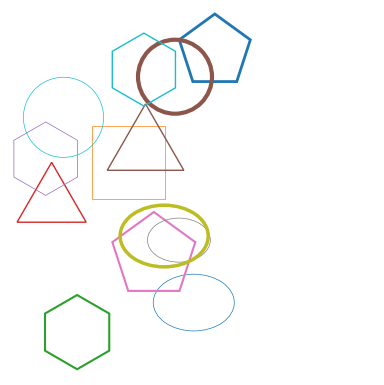[{"shape": "pentagon", "thickness": 2, "radius": 0.49, "center": [0.558, 0.867]}, {"shape": "oval", "thickness": 0.5, "radius": 0.53, "center": [0.503, 0.214]}, {"shape": "square", "thickness": 0.5, "radius": 0.47, "center": [0.334, 0.578]}, {"shape": "hexagon", "thickness": 1.5, "radius": 0.48, "center": [0.2, 0.137]}, {"shape": "triangle", "thickness": 1, "radius": 0.52, "center": [0.134, 0.475]}, {"shape": "hexagon", "thickness": 0.5, "radius": 0.48, "center": [0.119, 0.588]}, {"shape": "circle", "thickness": 3, "radius": 0.48, "center": [0.455, 0.801]}, {"shape": "triangle", "thickness": 1, "radius": 0.57, "center": [0.378, 0.615]}, {"shape": "pentagon", "thickness": 1.5, "radius": 0.57, "center": [0.4, 0.336]}, {"shape": "oval", "thickness": 0.5, "radius": 0.41, "center": [0.465, 0.376]}, {"shape": "oval", "thickness": 2.5, "radius": 0.57, "center": [0.426, 0.387]}, {"shape": "circle", "thickness": 0.5, "radius": 0.52, "center": [0.165, 0.695]}, {"shape": "hexagon", "thickness": 1, "radius": 0.47, "center": [0.374, 0.819]}]